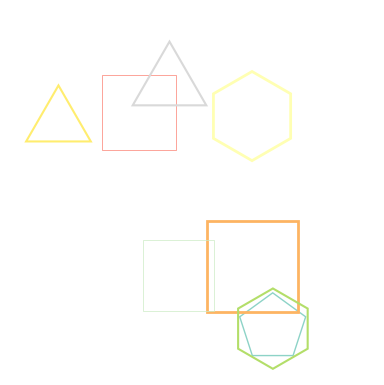[{"shape": "pentagon", "thickness": 1, "radius": 0.45, "center": [0.708, 0.149]}, {"shape": "hexagon", "thickness": 2, "radius": 0.58, "center": [0.655, 0.699]}, {"shape": "square", "thickness": 0.5, "radius": 0.48, "center": [0.361, 0.708]}, {"shape": "square", "thickness": 2, "radius": 0.59, "center": [0.656, 0.307]}, {"shape": "hexagon", "thickness": 1.5, "radius": 0.52, "center": [0.709, 0.146]}, {"shape": "triangle", "thickness": 1.5, "radius": 0.55, "center": [0.44, 0.782]}, {"shape": "square", "thickness": 0.5, "radius": 0.46, "center": [0.464, 0.285]}, {"shape": "triangle", "thickness": 1.5, "radius": 0.49, "center": [0.152, 0.681]}]